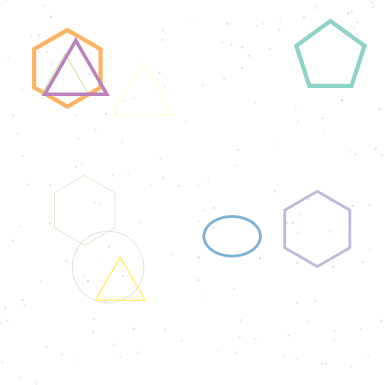[{"shape": "pentagon", "thickness": 3, "radius": 0.47, "center": [0.858, 0.852]}, {"shape": "triangle", "thickness": 0.5, "radius": 0.45, "center": [0.371, 0.746]}, {"shape": "hexagon", "thickness": 2, "radius": 0.49, "center": [0.824, 0.405]}, {"shape": "oval", "thickness": 2, "radius": 0.37, "center": [0.603, 0.386]}, {"shape": "hexagon", "thickness": 3, "radius": 0.5, "center": [0.175, 0.823]}, {"shape": "triangle", "thickness": 0.5, "radius": 0.35, "center": [0.169, 0.791]}, {"shape": "circle", "thickness": 0.5, "radius": 0.47, "center": [0.281, 0.306]}, {"shape": "triangle", "thickness": 2.5, "radius": 0.47, "center": [0.197, 0.802]}, {"shape": "hexagon", "thickness": 0.5, "radius": 0.45, "center": [0.22, 0.454]}, {"shape": "triangle", "thickness": 1, "radius": 0.38, "center": [0.312, 0.257]}]